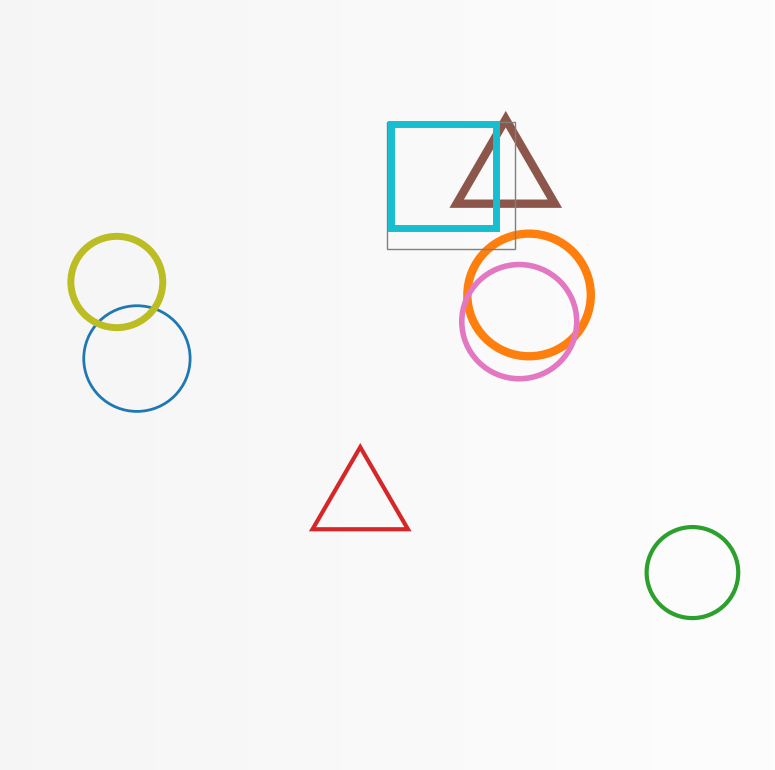[{"shape": "circle", "thickness": 1, "radius": 0.34, "center": [0.177, 0.534]}, {"shape": "circle", "thickness": 3, "radius": 0.4, "center": [0.683, 0.617]}, {"shape": "circle", "thickness": 1.5, "radius": 0.3, "center": [0.893, 0.256]}, {"shape": "triangle", "thickness": 1.5, "radius": 0.36, "center": [0.465, 0.348]}, {"shape": "triangle", "thickness": 3, "radius": 0.37, "center": [0.653, 0.772]}, {"shape": "circle", "thickness": 2, "radius": 0.37, "center": [0.67, 0.582]}, {"shape": "square", "thickness": 0.5, "radius": 0.41, "center": [0.582, 0.759]}, {"shape": "circle", "thickness": 2.5, "radius": 0.3, "center": [0.151, 0.634]}, {"shape": "square", "thickness": 2.5, "radius": 0.34, "center": [0.572, 0.771]}]